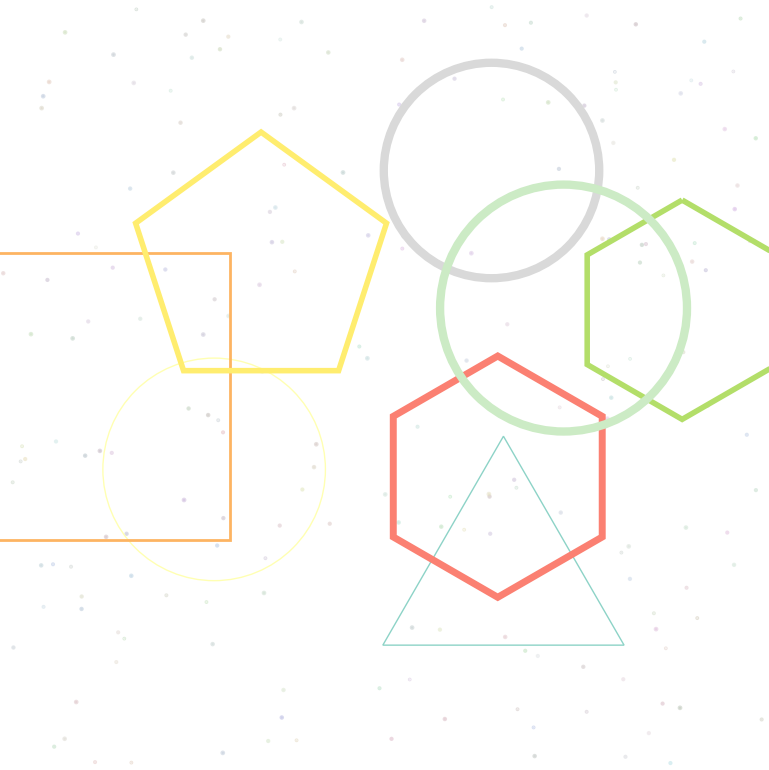[{"shape": "triangle", "thickness": 0.5, "radius": 0.9, "center": [0.654, 0.253]}, {"shape": "circle", "thickness": 0.5, "radius": 0.72, "center": [0.278, 0.39]}, {"shape": "hexagon", "thickness": 2.5, "radius": 0.78, "center": [0.646, 0.381]}, {"shape": "square", "thickness": 1, "radius": 0.93, "center": [0.112, 0.485]}, {"shape": "hexagon", "thickness": 2, "radius": 0.71, "center": [0.886, 0.598]}, {"shape": "circle", "thickness": 3, "radius": 0.7, "center": [0.638, 0.779]}, {"shape": "circle", "thickness": 3, "radius": 0.8, "center": [0.732, 0.6]}, {"shape": "pentagon", "thickness": 2, "radius": 0.86, "center": [0.339, 0.657]}]